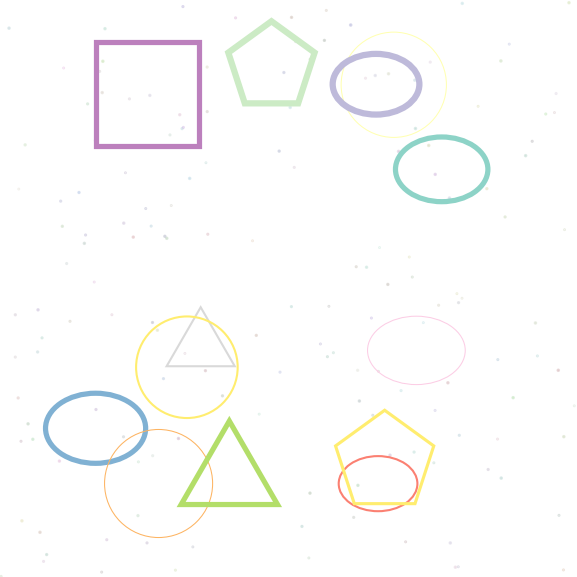[{"shape": "oval", "thickness": 2.5, "radius": 0.4, "center": [0.765, 0.706]}, {"shape": "circle", "thickness": 0.5, "radius": 0.46, "center": [0.682, 0.852]}, {"shape": "oval", "thickness": 3, "radius": 0.38, "center": [0.651, 0.853]}, {"shape": "oval", "thickness": 1, "radius": 0.34, "center": [0.655, 0.162]}, {"shape": "oval", "thickness": 2.5, "radius": 0.43, "center": [0.166, 0.258]}, {"shape": "circle", "thickness": 0.5, "radius": 0.47, "center": [0.275, 0.162]}, {"shape": "triangle", "thickness": 2.5, "radius": 0.48, "center": [0.397, 0.174]}, {"shape": "oval", "thickness": 0.5, "radius": 0.42, "center": [0.721, 0.392]}, {"shape": "triangle", "thickness": 1, "radius": 0.34, "center": [0.348, 0.399]}, {"shape": "square", "thickness": 2.5, "radius": 0.45, "center": [0.256, 0.836]}, {"shape": "pentagon", "thickness": 3, "radius": 0.39, "center": [0.47, 0.884]}, {"shape": "pentagon", "thickness": 1.5, "radius": 0.45, "center": [0.666, 0.199]}, {"shape": "circle", "thickness": 1, "radius": 0.44, "center": [0.324, 0.363]}]